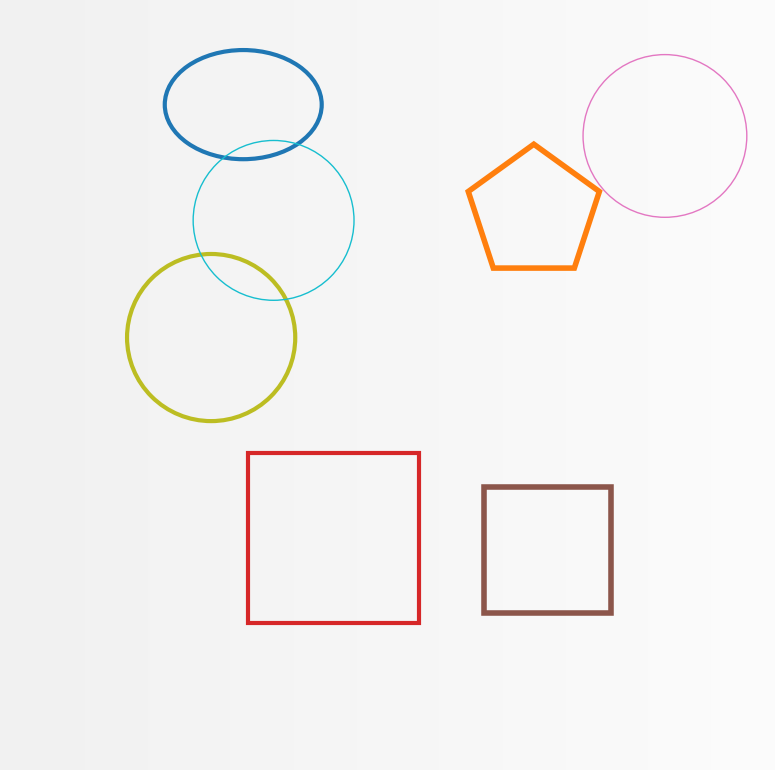[{"shape": "oval", "thickness": 1.5, "radius": 0.51, "center": [0.314, 0.864]}, {"shape": "pentagon", "thickness": 2, "radius": 0.44, "center": [0.689, 0.724]}, {"shape": "square", "thickness": 1.5, "radius": 0.55, "center": [0.43, 0.301]}, {"shape": "square", "thickness": 2, "radius": 0.41, "center": [0.707, 0.286]}, {"shape": "circle", "thickness": 0.5, "radius": 0.53, "center": [0.858, 0.823]}, {"shape": "circle", "thickness": 1.5, "radius": 0.54, "center": [0.272, 0.562]}, {"shape": "circle", "thickness": 0.5, "radius": 0.52, "center": [0.353, 0.714]}]